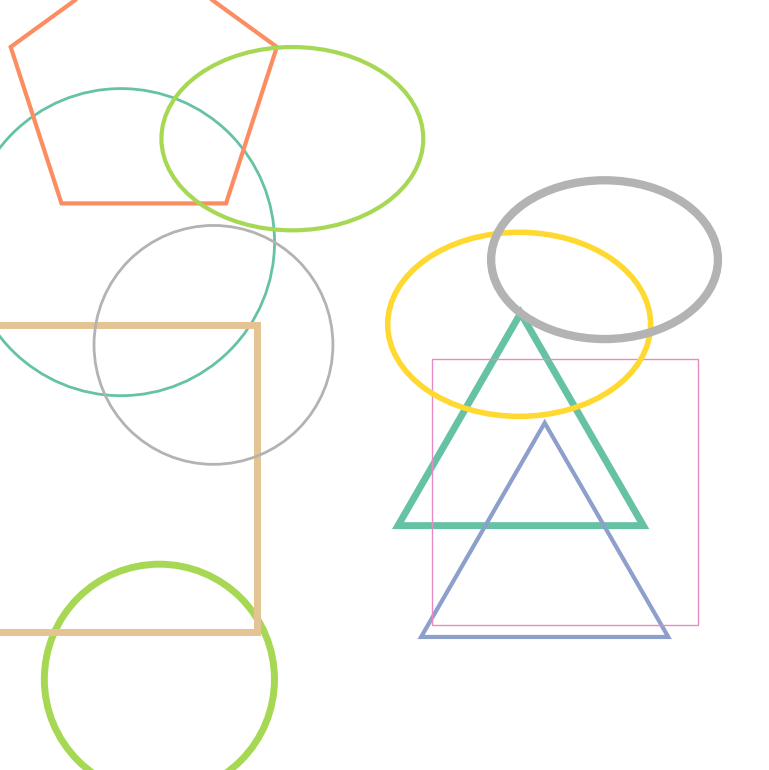[{"shape": "circle", "thickness": 1, "radius": 1.0, "center": [0.157, 0.686]}, {"shape": "triangle", "thickness": 2.5, "radius": 0.92, "center": [0.676, 0.409]}, {"shape": "pentagon", "thickness": 1.5, "radius": 0.91, "center": [0.187, 0.883]}, {"shape": "triangle", "thickness": 1.5, "radius": 0.93, "center": [0.707, 0.265]}, {"shape": "square", "thickness": 0.5, "radius": 0.86, "center": [0.734, 0.361]}, {"shape": "circle", "thickness": 2.5, "radius": 0.75, "center": [0.207, 0.118]}, {"shape": "oval", "thickness": 1.5, "radius": 0.85, "center": [0.38, 0.82]}, {"shape": "oval", "thickness": 2, "radius": 0.85, "center": [0.674, 0.579]}, {"shape": "square", "thickness": 2.5, "radius": 1.0, "center": [0.134, 0.378]}, {"shape": "circle", "thickness": 1, "radius": 0.78, "center": [0.277, 0.552]}, {"shape": "oval", "thickness": 3, "radius": 0.74, "center": [0.785, 0.663]}]